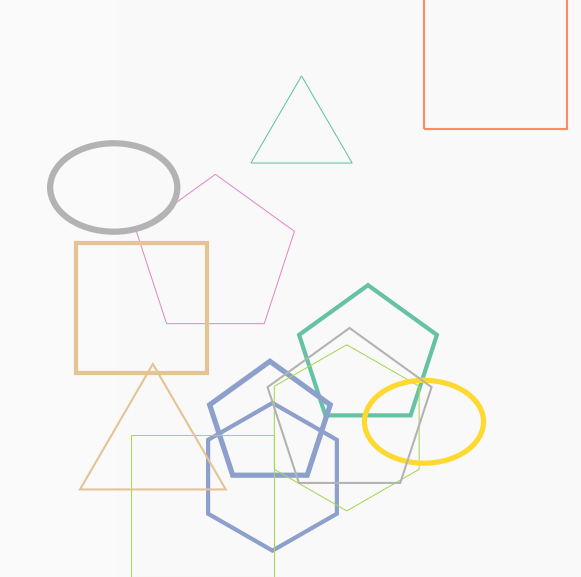[{"shape": "pentagon", "thickness": 2, "radius": 0.62, "center": [0.633, 0.381]}, {"shape": "triangle", "thickness": 0.5, "radius": 0.5, "center": [0.519, 0.767]}, {"shape": "square", "thickness": 1, "radius": 0.61, "center": [0.852, 0.898]}, {"shape": "pentagon", "thickness": 2.5, "radius": 0.55, "center": [0.464, 0.264]}, {"shape": "hexagon", "thickness": 2, "radius": 0.64, "center": [0.469, 0.174]}, {"shape": "pentagon", "thickness": 0.5, "radius": 0.71, "center": [0.371, 0.554]}, {"shape": "square", "thickness": 0.5, "radius": 0.61, "center": [0.349, 0.122]}, {"shape": "hexagon", "thickness": 0.5, "radius": 0.72, "center": [0.597, 0.258]}, {"shape": "oval", "thickness": 2.5, "radius": 0.51, "center": [0.729, 0.269]}, {"shape": "triangle", "thickness": 1, "radius": 0.72, "center": [0.263, 0.224]}, {"shape": "square", "thickness": 2, "radius": 0.56, "center": [0.243, 0.466]}, {"shape": "oval", "thickness": 3, "radius": 0.55, "center": [0.196, 0.674]}, {"shape": "pentagon", "thickness": 1, "radius": 0.74, "center": [0.601, 0.283]}]